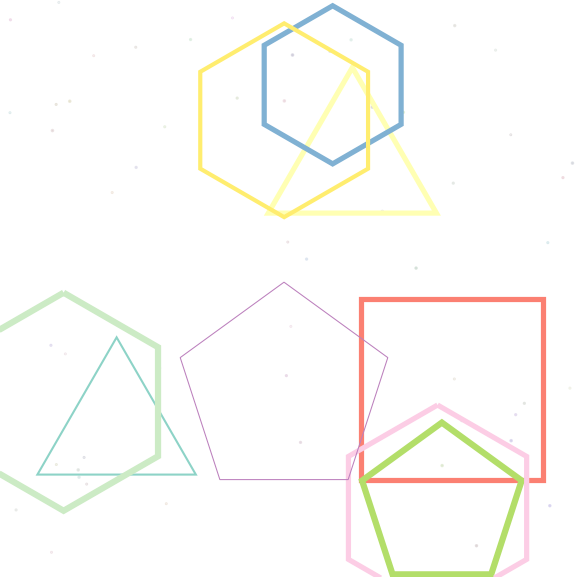[{"shape": "triangle", "thickness": 1, "radius": 0.79, "center": [0.202, 0.257]}, {"shape": "triangle", "thickness": 2.5, "radius": 0.84, "center": [0.61, 0.714]}, {"shape": "square", "thickness": 2.5, "radius": 0.79, "center": [0.783, 0.325]}, {"shape": "hexagon", "thickness": 2.5, "radius": 0.68, "center": [0.576, 0.852]}, {"shape": "pentagon", "thickness": 3, "radius": 0.73, "center": [0.765, 0.122]}, {"shape": "hexagon", "thickness": 2.5, "radius": 0.89, "center": [0.758, 0.12]}, {"shape": "pentagon", "thickness": 0.5, "radius": 0.94, "center": [0.492, 0.322]}, {"shape": "hexagon", "thickness": 3, "radius": 0.94, "center": [0.11, 0.304]}, {"shape": "hexagon", "thickness": 2, "radius": 0.84, "center": [0.492, 0.791]}]